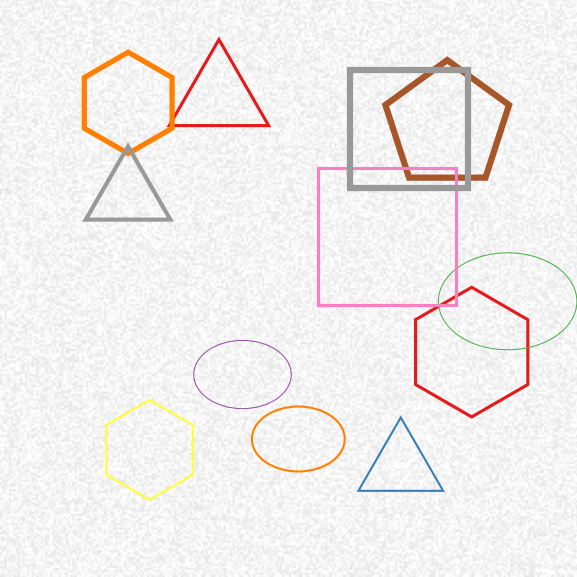[{"shape": "triangle", "thickness": 1.5, "radius": 0.5, "center": [0.379, 0.831]}, {"shape": "hexagon", "thickness": 1.5, "radius": 0.56, "center": [0.817, 0.389]}, {"shape": "triangle", "thickness": 1, "radius": 0.42, "center": [0.694, 0.192]}, {"shape": "oval", "thickness": 0.5, "radius": 0.6, "center": [0.879, 0.477]}, {"shape": "oval", "thickness": 0.5, "radius": 0.42, "center": [0.42, 0.351]}, {"shape": "oval", "thickness": 1, "radius": 0.4, "center": [0.517, 0.239]}, {"shape": "hexagon", "thickness": 2.5, "radius": 0.44, "center": [0.222, 0.821]}, {"shape": "hexagon", "thickness": 1, "radius": 0.43, "center": [0.259, 0.22]}, {"shape": "pentagon", "thickness": 3, "radius": 0.56, "center": [0.774, 0.783]}, {"shape": "square", "thickness": 1.5, "radius": 0.6, "center": [0.67, 0.59]}, {"shape": "square", "thickness": 3, "radius": 0.51, "center": [0.709, 0.775]}, {"shape": "triangle", "thickness": 2, "radius": 0.42, "center": [0.222, 0.661]}]